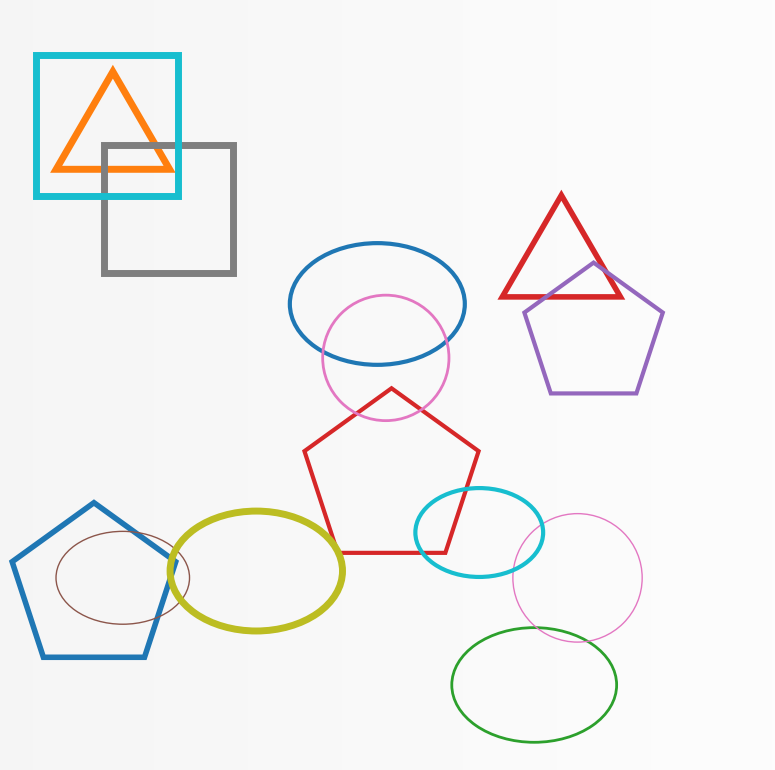[{"shape": "oval", "thickness": 1.5, "radius": 0.56, "center": [0.487, 0.605]}, {"shape": "pentagon", "thickness": 2, "radius": 0.55, "center": [0.121, 0.236]}, {"shape": "triangle", "thickness": 2.5, "radius": 0.42, "center": [0.146, 0.822]}, {"shape": "oval", "thickness": 1, "radius": 0.53, "center": [0.689, 0.11]}, {"shape": "triangle", "thickness": 2, "radius": 0.44, "center": [0.724, 0.658]}, {"shape": "pentagon", "thickness": 1.5, "radius": 0.59, "center": [0.505, 0.378]}, {"shape": "pentagon", "thickness": 1.5, "radius": 0.47, "center": [0.766, 0.565]}, {"shape": "oval", "thickness": 0.5, "radius": 0.43, "center": [0.158, 0.25]}, {"shape": "circle", "thickness": 0.5, "radius": 0.42, "center": [0.745, 0.25]}, {"shape": "circle", "thickness": 1, "radius": 0.41, "center": [0.498, 0.535]}, {"shape": "square", "thickness": 2.5, "radius": 0.42, "center": [0.218, 0.729]}, {"shape": "oval", "thickness": 2.5, "radius": 0.56, "center": [0.331, 0.258]}, {"shape": "oval", "thickness": 1.5, "radius": 0.41, "center": [0.618, 0.308]}, {"shape": "square", "thickness": 2.5, "radius": 0.46, "center": [0.138, 0.837]}]